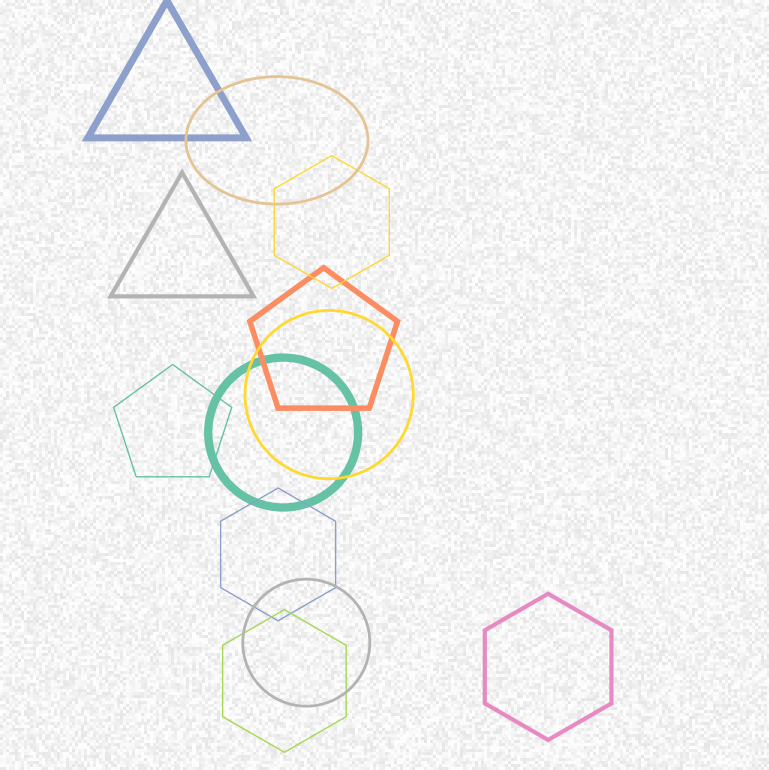[{"shape": "circle", "thickness": 3, "radius": 0.49, "center": [0.368, 0.438]}, {"shape": "pentagon", "thickness": 0.5, "radius": 0.4, "center": [0.224, 0.446]}, {"shape": "pentagon", "thickness": 2, "radius": 0.5, "center": [0.42, 0.551]}, {"shape": "hexagon", "thickness": 0.5, "radius": 0.43, "center": [0.361, 0.28]}, {"shape": "triangle", "thickness": 2.5, "radius": 0.59, "center": [0.217, 0.88]}, {"shape": "hexagon", "thickness": 1.5, "radius": 0.47, "center": [0.712, 0.134]}, {"shape": "hexagon", "thickness": 0.5, "radius": 0.46, "center": [0.369, 0.116]}, {"shape": "hexagon", "thickness": 0.5, "radius": 0.43, "center": [0.431, 0.712]}, {"shape": "circle", "thickness": 1, "radius": 0.55, "center": [0.427, 0.488]}, {"shape": "oval", "thickness": 1, "radius": 0.59, "center": [0.36, 0.818]}, {"shape": "triangle", "thickness": 1.5, "radius": 0.54, "center": [0.237, 0.669]}, {"shape": "circle", "thickness": 1, "radius": 0.41, "center": [0.398, 0.165]}]